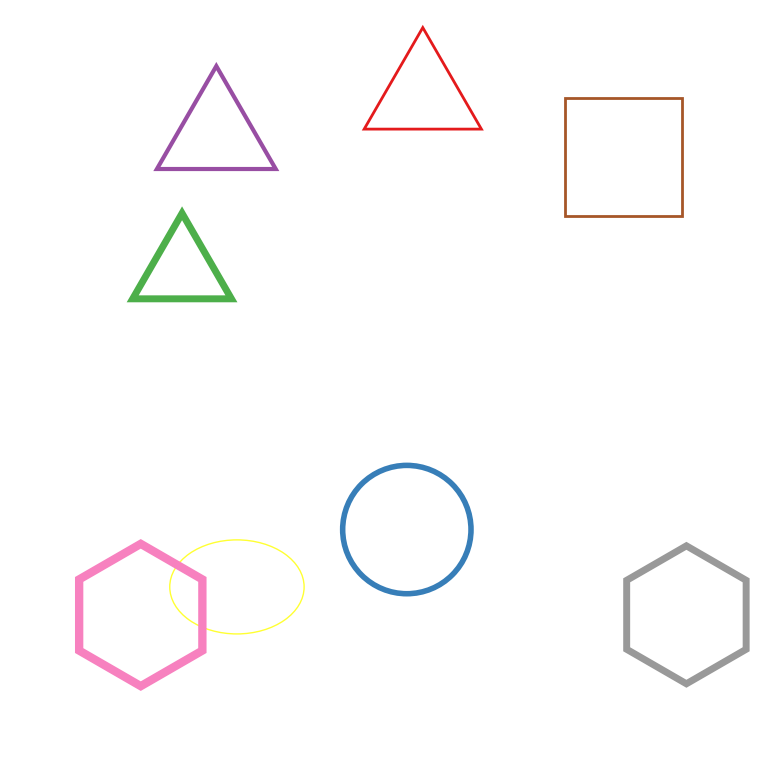[{"shape": "triangle", "thickness": 1, "radius": 0.44, "center": [0.549, 0.876]}, {"shape": "circle", "thickness": 2, "radius": 0.42, "center": [0.528, 0.312]}, {"shape": "triangle", "thickness": 2.5, "radius": 0.37, "center": [0.236, 0.649]}, {"shape": "triangle", "thickness": 1.5, "radius": 0.45, "center": [0.281, 0.825]}, {"shape": "oval", "thickness": 0.5, "radius": 0.44, "center": [0.308, 0.238]}, {"shape": "square", "thickness": 1, "radius": 0.38, "center": [0.81, 0.796]}, {"shape": "hexagon", "thickness": 3, "radius": 0.46, "center": [0.183, 0.201]}, {"shape": "hexagon", "thickness": 2.5, "radius": 0.45, "center": [0.891, 0.202]}]